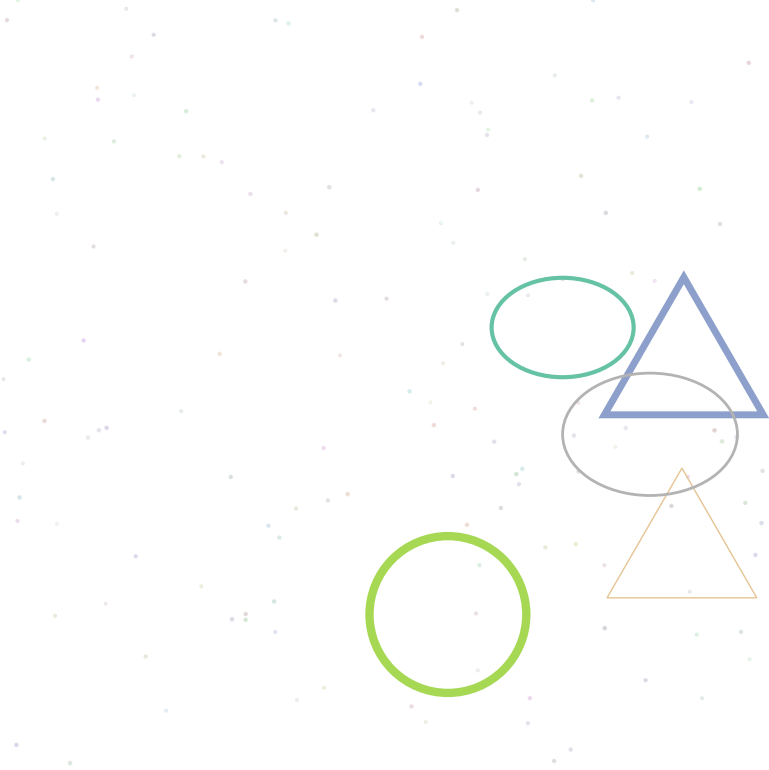[{"shape": "oval", "thickness": 1.5, "radius": 0.46, "center": [0.731, 0.575]}, {"shape": "triangle", "thickness": 2.5, "radius": 0.6, "center": [0.888, 0.521]}, {"shape": "circle", "thickness": 3, "radius": 0.51, "center": [0.582, 0.202]}, {"shape": "triangle", "thickness": 0.5, "radius": 0.56, "center": [0.886, 0.28]}, {"shape": "oval", "thickness": 1, "radius": 0.57, "center": [0.844, 0.436]}]